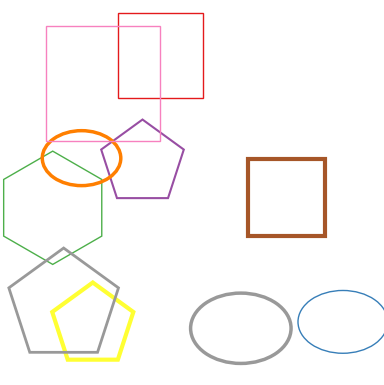[{"shape": "square", "thickness": 1, "radius": 0.55, "center": [0.417, 0.855]}, {"shape": "oval", "thickness": 1, "radius": 0.58, "center": [0.891, 0.164]}, {"shape": "hexagon", "thickness": 1, "radius": 0.74, "center": [0.137, 0.46]}, {"shape": "pentagon", "thickness": 1.5, "radius": 0.56, "center": [0.37, 0.577]}, {"shape": "oval", "thickness": 2.5, "radius": 0.51, "center": [0.212, 0.589]}, {"shape": "pentagon", "thickness": 3, "radius": 0.55, "center": [0.241, 0.155]}, {"shape": "square", "thickness": 3, "radius": 0.5, "center": [0.745, 0.487]}, {"shape": "square", "thickness": 1, "radius": 0.75, "center": [0.268, 0.784]}, {"shape": "pentagon", "thickness": 2, "radius": 0.75, "center": [0.165, 0.206]}, {"shape": "oval", "thickness": 2.5, "radius": 0.65, "center": [0.626, 0.147]}]